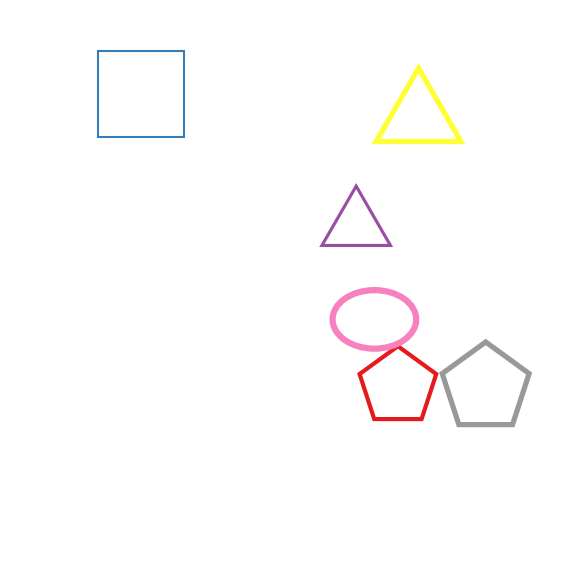[{"shape": "pentagon", "thickness": 2, "radius": 0.35, "center": [0.689, 0.33]}, {"shape": "square", "thickness": 1, "radius": 0.37, "center": [0.244, 0.836]}, {"shape": "triangle", "thickness": 1.5, "radius": 0.34, "center": [0.617, 0.608]}, {"shape": "triangle", "thickness": 2.5, "radius": 0.42, "center": [0.725, 0.796]}, {"shape": "oval", "thickness": 3, "radius": 0.36, "center": [0.648, 0.446]}, {"shape": "pentagon", "thickness": 2.5, "radius": 0.4, "center": [0.841, 0.328]}]